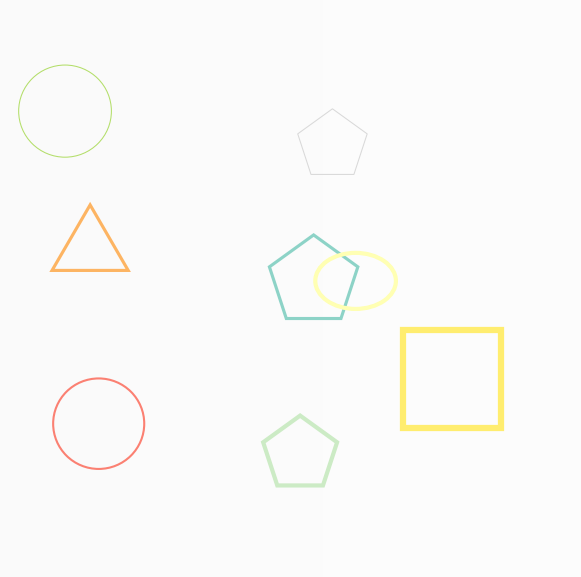[{"shape": "pentagon", "thickness": 1.5, "radius": 0.4, "center": [0.54, 0.512]}, {"shape": "oval", "thickness": 2, "radius": 0.35, "center": [0.612, 0.513]}, {"shape": "circle", "thickness": 1, "radius": 0.39, "center": [0.17, 0.265]}, {"shape": "triangle", "thickness": 1.5, "radius": 0.38, "center": [0.155, 0.569]}, {"shape": "circle", "thickness": 0.5, "radius": 0.4, "center": [0.112, 0.807]}, {"shape": "pentagon", "thickness": 0.5, "radius": 0.31, "center": [0.572, 0.748]}, {"shape": "pentagon", "thickness": 2, "radius": 0.33, "center": [0.516, 0.213]}, {"shape": "square", "thickness": 3, "radius": 0.42, "center": [0.778, 0.343]}]